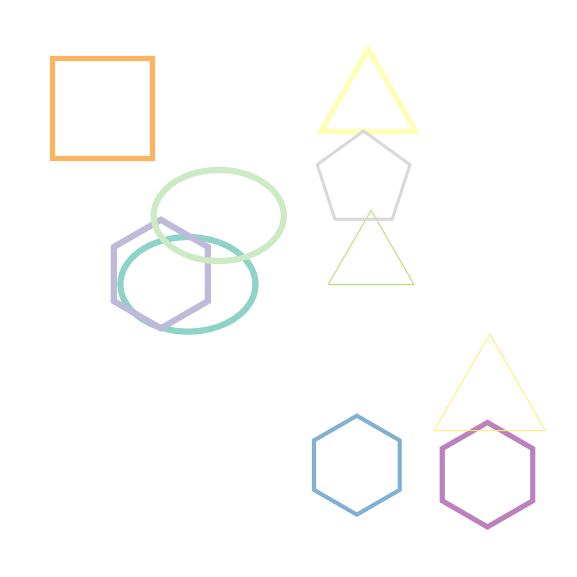[{"shape": "oval", "thickness": 3, "radius": 0.58, "center": [0.325, 0.507]}, {"shape": "triangle", "thickness": 2.5, "radius": 0.47, "center": [0.638, 0.819]}, {"shape": "hexagon", "thickness": 3, "radius": 0.47, "center": [0.279, 0.525]}, {"shape": "hexagon", "thickness": 2, "radius": 0.43, "center": [0.618, 0.194]}, {"shape": "square", "thickness": 2.5, "radius": 0.44, "center": [0.177, 0.812]}, {"shape": "triangle", "thickness": 0.5, "radius": 0.43, "center": [0.643, 0.549]}, {"shape": "pentagon", "thickness": 1.5, "radius": 0.42, "center": [0.63, 0.688]}, {"shape": "hexagon", "thickness": 2.5, "radius": 0.45, "center": [0.844, 0.177]}, {"shape": "oval", "thickness": 3, "radius": 0.56, "center": [0.379, 0.626]}, {"shape": "triangle", "thickness": 0.5, "radius": 0.56, "center": [0.848, 0.309]}]